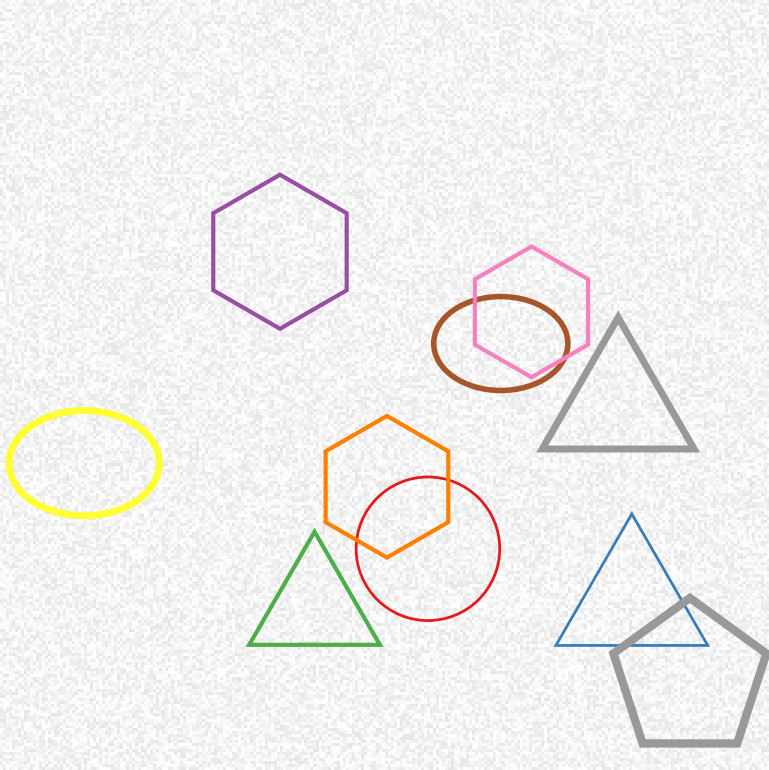[{"shape": "circle", "thickness": 1, "radius": 0.47, "center": [0.556, 0.287]}, {"shape": "triangle", "thickness": 1, "radius": 0.57, "center": [0.821, 0.219]}, {"shape": "triangle", "thickness": 1.5, "radius": 0.49, "center": [0.409, 0.212]}, {"shape": "hexagon", "thickness": 1.5, "radius": 0.5, "center": [0.364, 0.673]}, {"shape": "hexagon", "thickness": 1.5, "radius": 0.46, "center": [0.503, 0.368]}, {"shape": "oval", "thickness": 2.5, "radius": 0.49, "center": [0.109, 0.398]}, {"shape": "oval", "thickness": 2, "radius": 0.44, "center": [0.65, 0.554]}, {"shape": "hexagon", "thickness": 1.5, "radius": 0.42, "center": [0.69, 0.595]}, {"shape": "triangle", "thickness": 2.5, "radius": 0.57, "center": [0.803, 0.474]}, {"shape": "pentagon", "thickness": 3, "radius": 0.52, "center": [0.896, 0.119]}]